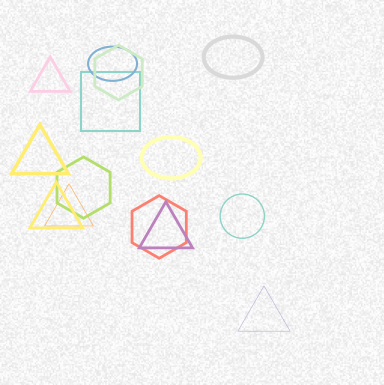[{"shape": "square", "thickness": 1.5, "radius": 0.38, "center": [0.288, 0.737]}, {"shape": "circle", "thickness": 1, "radius": 0.29, "center": [0.629, 0.439]}, {"shape": "oval", "thickness": 3, "radius": 0.38, "center": [0.445, 0.59]}, {"shape": "triangle", "thickness": 0.5, "radius": 0.39, "center": [0.686, 0.179]}, {"shape": "hexagon", "thickness": 2, "radius": 0.41, "center": [0.413, 0.411]}, {"shape": "oval", "thickness": 1.5, "radius": 0.32, "center": [0.292, 0.834]}, {"shape": "triangle", "thickness": 0.5, "radius": 0.37, "center": [0.179, 0.45]}, {"shape": "hexagon", "thickness": 2, "radius": 0.4, "center": [0.217, 0.513]}, {"shape": "triangle", "thickness": 2, "radius": 0.3, "center": [0.13, 0.792]}, {"shape": "oval", "thickness": 3, "radius": 0.38, "center": [0.606, 0.851]}, {"shape": "triangle", "thickness": 2, "radius": 0.4, "center": [0.431, 0.396]}, {"shape": "hexagon", "thickness": 2, "radius": 0.36, "center": [0.308, 0.812]}, {"shape": "triangle", "thickness": 2.5, "radius": 0.43, "center": [0.104, 0.591]}, {"shape": "triangle", "thickness": 2, "radius": 0.4, "center": [0.146, 0.447]}]